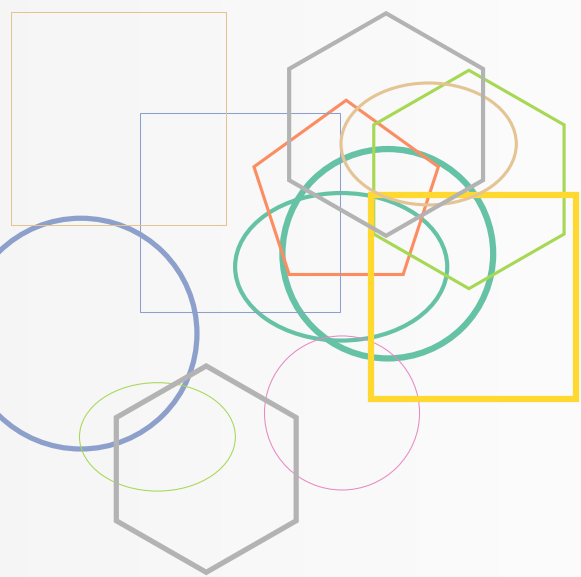[{"shape": "circle", "thickness": 3, "radius": 0.91, "center": [0.667, 0.56]}, {"shape": "oval", "thickness": 2, "radius": 0.91, "center": [0.587, 0.537]}, {"shape": "pentagon", "thickness": 1.5, "radius": 0.83, "center": [0.596, 0.659]}, {"shape": "square", "thickness": 0.5, "radius": 0.86, "center": [0.413, 0.631]}, {"shape": "circle", "thickness": 2.5, "radius": 1.0, "center": [0.139, 0.421]}, {"shape": "circle", "thickness": 0.5, "radius": 0.67, "center": [0.588, 0.284]}, {"shape": "oval", "thickness": 0.5, "radius": 0.67, "center": [0.271, 0.243]}, {"shape": "hexagon", "thickness": 1.5, "radius": 0.95, "center": [0.807, 0.688]}, {"shape": "square", "thickness": 3, "radius": 0.88, "center": [0.815, 0.484]}, {"shape": "square", "thickness": 0.5, "radius": 0.92, "center": [0.204, 0.794]}, {"shape": "oval", "thickness": 1.5, "radius": 0.75, "center": [0.737, 0.75]}, {"shape": "hexagon", "thickness": 2, "radius": 0.96, "center": [0.664, 0.783]}, {"shape": "hexagon", "thickness": 2.5, "radius": 0.89, "center": [0.355, 0.187]}]